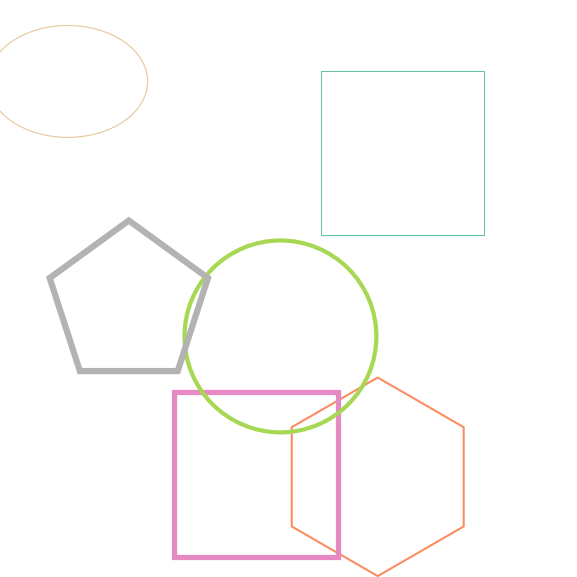[{"shape": "square", "thickness": 0.5, "radius": 0.71, "center": [0.697, 0.734]}, {"shape": "hexagon", "thickness": 1, "radius": 0.86, "center": [0.654, 0.173]}, {"shape": "square", "thickness": 2.5, "radius": 0.71, "center": [0.443, 0.177]}, {"shape": "circle", "thickness": 2, "radius": 0.83, "center": [0.486, 0.417]}, {"shape": "oval", "thickness": 0.5, "radius": 0.69, "center": [0.117, 0.858]}, {"shape": "pentagon", "thickness": 3, "radius": 0.72, "center": [0.223, 0.473]}]